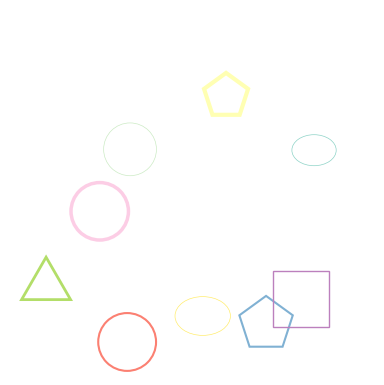[{"shape": "oval", "thickness": 0.5, "radius": 0.29, "center": [0.816, 0.61]}, {"shape": "pentagon", "thickness": 3, "radius": 0.3, "center": [0.587, 0.75]}, {"shape": "circle", "thickness": 1.5, "radius": 0.38, "center": [0.33, 0.112]}, {"shape": "pentagon", "thickness": 1.5, "radius": 0.36, "center": [0.691, 0.158]}, {"shape": "triangle", "thickness": 2, "radius": 0.37, "center": [0.12, 0.259]}, {"shape": "circle", "thickness": 2.5, "radius": 0.37, "center": [0.259, 0.451]}, {"shape": "square", "thickness": 1, "radius": 0.36, "center": [0.782, 0.224]}, {"shape": "circle", "thickness": 0.5, "radius": 0.34, "center": [0.338, 0.612]}, {"shape": "oval", "thickness": 0.5, "radius": 0.36, "center": [0.527, 0.179]}]